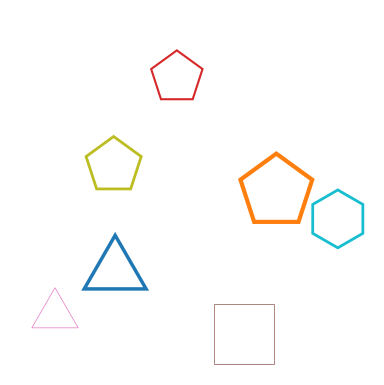[{"shape": "triangle", "thickness": 2.5, "radius": 0.46, "center": [0.299, 0.296]}, {"shape": "pentagon", "thickness": 3, "radius": 0.49, "center": [0.718, 0.503]}, {"shape": "pentagon", "thickness": 1.5, "radius": 0.35, "center": [0.459, 0.799]}, {"shape": "square", "thickness": 0.5, "radius": 0.39, "center": [0.633, 0.132]}, {"shape": "triangle", "thickness": 0.5, "radius": 0.35, "center": [0.143, 0.183]}, {"shape": "pentagon", "thickness": 2, "radius": 0.38, "center": [0.295, 0.57]}, {"shape": "hexagon", "thickness": 2, "radius": 0.38, "center": [0.877, 0.431]}]